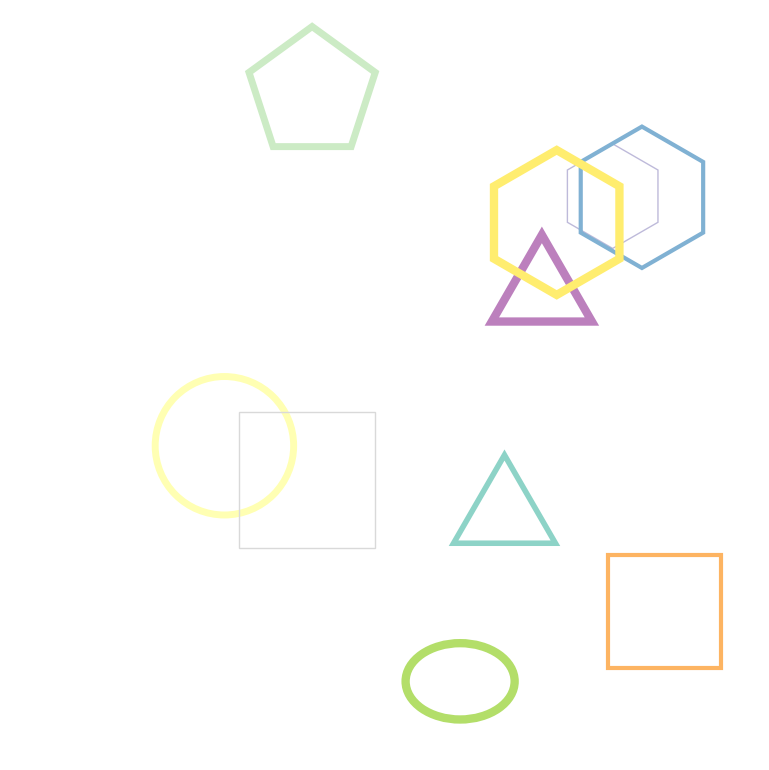[{"shape": "triangle", "thickness": 2, "radius": 0.38, "center": [0.655, 0.333]}, {"shape": "circle", "thickness": 2.5, "radius": 0.45, "center": [0.291, 0.421]}, {"shape": "hexagon", "thickness": 0.5, "radius": 0.34, "center": [0.796, 0.745]}, {"shape": "hexagon", "thickness": 1.5, "radius": 0.46, "center": [0.834, 0.744]}, {"shape": "square", "thickness": 1.5, "radius": 0.37, "center": [0.863, 0.206]}, {"shape": "oval", "thickness": 3, "radius": 0.35, "center": [0.598, 0.115]}, {"shape": "square", "thickness": 0.5, "radius": 0.44, "center": [0.399, 0.376]}, {"shape": "triangle", "thickness": 3, "radius": 0.38, "center": [0.704, 0.62]}, {"shape": "pentagon", "thickness": 2.5, "radius": 0.43, "center": [0.405, 0.879]}, {"shape": "hexagon", "thickness": 3, "radius": 0.47, "center": [0.723, 0.711]}]